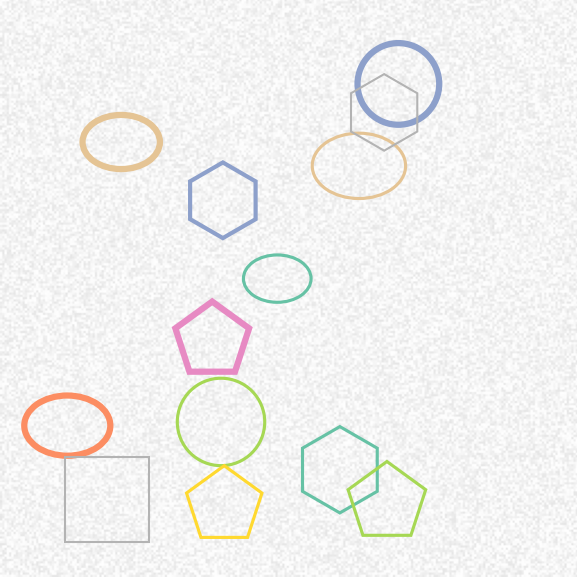[{"shape": "hexagon", "thickness": 1.5, "radius": 0.37, "center": [0.589, 0.186]}, {"shape": "oval", "thickness": 1.5, "radius": 0.29, "center": [0.48, 0.517]}, {"shape": "oval", "thickness": 3, "radius": 0.37, "center": [0.117, 0.262]}, {"shape": "circle", "thickness": 3, "radius": 0.35, "center": [0.69, 0.854]}, {"shape": "hexagon", "thickness": 2, "radius": 0.33, "center": [0.386, 0.652]}, {"shape": "pentagon", "thickness": 3, "radius": 0.34, "center": [0.367, 0.41]}, {"shape": "circle", "thickness": 1.5, "radius": 0.38, "center": [0.383, 0.269]}, {"shape": "pentagon", "thickness": 1.5, "radius": 0.35, "center": [0.67, 0.129]}, {"shape": "pentagon", "thickness": 1.5, "radius": 0.34, "center": [0.388, 0.124]}, {"shape": "oval", "thickness": 1.5, "radius": 0.4, "center": [0.622, 0.712]}, {"shape": "oval", "thickness": 3, "radius": 0.33, "center": [0.21, 0.753]}, {"shape": "square", "thickness": 1, "radius": 0.37, "center": [0.185, 0.134]}, {"shape": "hexagon", "thickness": 1, "radius": 0.33, "center": [0.665, 0.805]}]